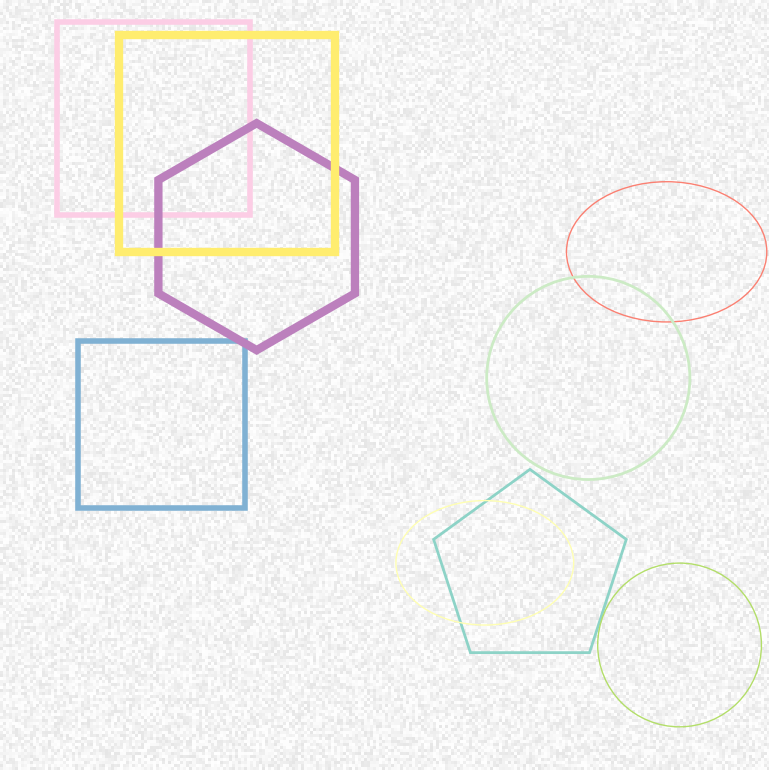[{"shape": "pentagon", "thickness": 1, "radius": 0.66, "center": [0.688, 0.259]}, {"shape": "oval", "thickness": 0.5, "radius": 0.58, "center": [0.63, 0.269]}, {"shape": "oval", "thickness": 0.5, "radius": 0.65, "center": [0.866, 0.673]}, {"shape": "square", "thickness": 2, "radius": 0.54, "center": [0.21, 0.449]}, {"shape": "circle", "thickness": 0.5, "radius": 0.53, "center": [0.883, 0.162]}, {"shape": "square", "thickness": 2, "radius": 0.63, "center": [0.2, 0.846]}, {"shape": "hexagon", "thickness": 3, "radius": 0.74, "center": [0.333, 0.693]}, {"shape": "circle", "thickness": 1, "radius": 0.66, "center": [0.764, 0.509]}, {"shape": "square", "thickness": 3, "radius": 0.7, "center": [0.295, 0.813]}]